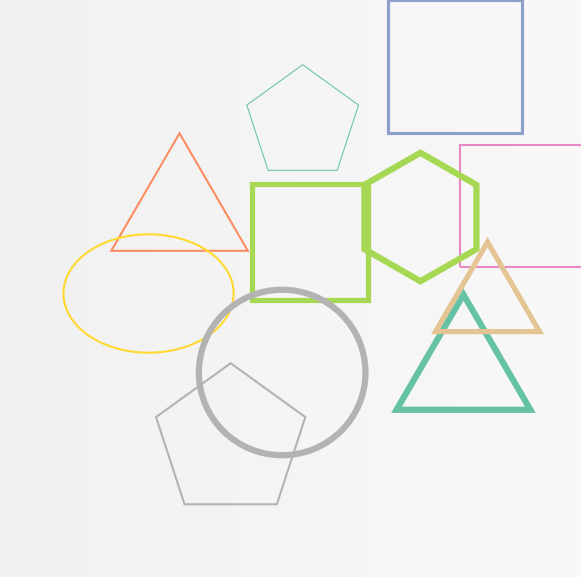[{"shape": "triangle", "thickness": 3, "radius": 0.66, "center": [0.797, 0.356]}, {"shape": "pentagon", "thickness": 0.5, "radius": 0.51, "center": [0.521, 0.786]}, {"shape": "triangle", "thickness": 1, "radius": 0.68, "center": [0.309, 0.633]}, {"shape": "square", "thickness": 1.5, "radius": 0.57, "center": [0.783, 0.884]}, {"shape": "square", "thickness": 1, "radius": 0.53, "center": [0.897, 0.643]}, {"shape": "square", "thickness": 2.5, "radius": 0.5, "center": [0.533, 0.58]}, {"shape": "hexagon", "thickness": 3, "radius": 0.56, "center": [0.723, 0.623]}, {"shape": "oval", "thickness": 1, "radius": 0.73, "center": [0.256, 0.491]}, {"shape": "triangle", "thickness": 2.5, "radius": 0.52, "center": [0.839, 0.477]}, {"shape": "circle", "thickness": 3, "radius": 0.72, "center": [0.485, 0.354]}, {"shape": "pentagon", "thickness": 1, "radius": 0.68, "center": [0.397, 0.235]}]